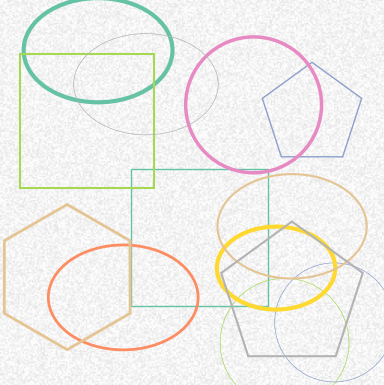[{"shape": "square", "thickness": 1, "radius": 0.89, "center": [0.518, 0.383]}, {"shape": "oval", "thickness": 3, "radius": 0.97, "center": [0.255, 0.87]}, {"shape": "oval", "thickness": 2, "radius": 0.97, "center": [0.32, 0.227]}, {"shape": "circle", "thickness": 0.5, "radius": 0.77, "center": [0.868, 0.163]}, {"shape": "pentagon", "thickness": 1, "radius": 0.68, "center": [0.81, 0.703]}, {"shape": "circle", "thickness": 2.5, "radius": 0.88, "center": [0.659, 0.728]}, {"shape": "circle", "thickness": 0.5, "radius": 0.84, "center": [0.739, 0.11]}, {"shape": "square", "thickness": 1.5, "radius": 0.87, "center": [0.225, 0.686]}, {"shape": "oval", "thickness": 3, "radius": 0.77, "center": [0.717, 0.304]}, {"shape": "oval", "thickness": 1.5, "radius": 0.97, "center": [0.759, 0.412]}, {"shape": "hexagon", "thickness": 2, "radius": 0.94, "center": [0.175, 0.28]}, {"shape": "pentagon", "thickness": 1.5, "radius": 0.97, "center": [0.758, 0.231]}, {"shape": "oval", "thickness": 0.5, "radius": 0.94, "center": [0.379, 0.781]}]